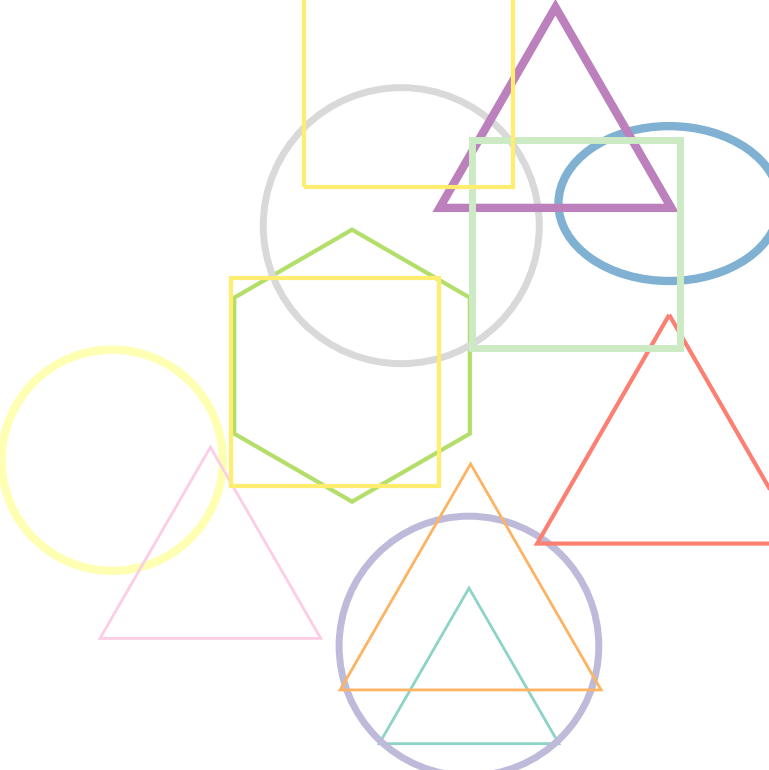[{"shape": "triangle", "thickness": 1, "radius": 0.67, "center": [0.609, 0.102]}, {"shape": "circle", "thickness": 3, "radius": 0.72, "center": [0.146, 0.402]}, {"shape": "circle", "thickness": 2.5, "radius": 0.84, "center": [0.609, 0.161]}, {"shape": "triangle", "thickness": 1.5, "radius": 0.99, "center": [0.869, 0.393]}, {"shape": "oval", "thickness": 3, "radius": 0.72, "center": [0.869, 0.736]}, {"shape": "triangle", "thickness": 1, "radius": 0.98, "center": [0.611, 0.202]}, {"shape": "hexagon", "thickness": 1.5, "radius": 0.88, "center": [0.457, 0.525]}, {"shape": "triangle", "thickness": 1, "radius": 0.83, "center": [0.273, 0.254]}, {"shape": "circle", "thickness": 2.5, "radius": 0.9, "center": [0.521, 0.707]}, {"shape": "triangle", "thickness": 3, "radius": 0.87, "center": [0.721, 0.817]}, {"shape": "square", "thickness": 2.5, "radius": 0.68, "center": [0.749, 0.683]}, {"shape": "square", "thickness": 1.5, "radius": 0.68, "center": [0.531, 0.893]}, {"shape": "square", "thickness": 1.5, "radius": 0.68, "center": [0.435, 0.504]}]